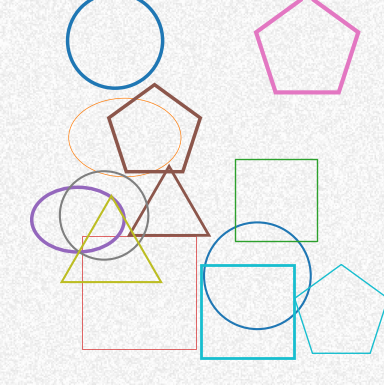[{"shape": "circle", "thickness": 2.5, "radius": 0.62, "center": [0.299, 0.894]}, {"shape": "circle", "thickness": 1.5, "radius": 0.69, "center": [0.669, 0.284]}, {"shape": "oval", "thickness": 0.5, "radius": 0.73, "center": [0.324, 0.643]}, {"shape": "square", "thickness": 1, "radius": 0.54, "center": [0.717, 0.481]}, {"shape": "square", "thickness": 0.5, "radius": 0.74, "center": [0.361, 0.24]}, {"shape": "oval", "thickness": 2.5, "radius": 0.6, "center": [0.202, 0.43]}, {"shape": "triangle", "thickness": 2, "radius": 0.6, "center": [0.439, 0.449]}, {"shape": "pentagon", "thickness": 2.5, "radius": 0.62, "center": [0.401, 0.655]}, {"shape": "pentagon", "thickness": 3, "radius": 0.7, "center": [0.798, 0.873]}, {"shape": "circle", "thickness": 1.5, "radius": 0.57, "center": [0.27, 0.44]}, {"shape": "triangle", "thickness": 1.5, "radius": 0.75, "center": [0.289, 0.342]}, {"shape": "square", "thickness": 2, "radius": 0.6, "center": [0.642, 0.191]}, {"shape": "pentagon", "thickness": 1, "radius": 0.64, "center": [0.887, 0.186]}]